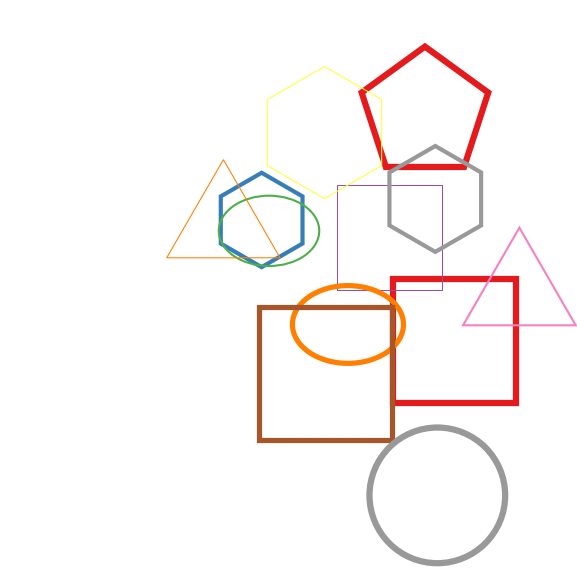[{"shape": "pentagon", "thickness": 3, "radius": 0.58, "center": [0.736, 0.803]}, {"shape": "square", "thickness": 3, "radius": 0.53, "center": [0.786, 0.409]}, {"shape": "hexagon", "thickness": 2, "radius": 0.41, "center": [0.453, 0.618]}, {"shape": "oval", "thickness": 1, "radius": 0.43, "center": [0.466, 0.599]}, {"shape": "square", "thickness": 0.5, "radius": 0.46, "center": [0.674, 0.588]}, {"shape": "oval", "thickness": 2.5, "radius": 0.48, "center": [0.603, 0.437]}, {"shape": "triangle", "thickness": 0.5, "radius": 0.57, "center": [0.387, 0.609]}, {"shape": "hexagon", "thickness": 0.5, "radius": 0.57, "center": [0.562, 0.77]}, {"shape": "square", "thickness": 2.5, "radius": 0.57, "center": [0.563, 0.352]}, {"shape": "triangle", "thickness": 1, "radius": 0.56, "center": [0.899, 0.492]}, {"shape": "hexagon", "thickness": 2, "radius": 0.46, "center": [0.754, 0.655]}, {"shape": "circle", "thickness": 3, "radius": 0.59, "center": [0.757, 0.141]}]